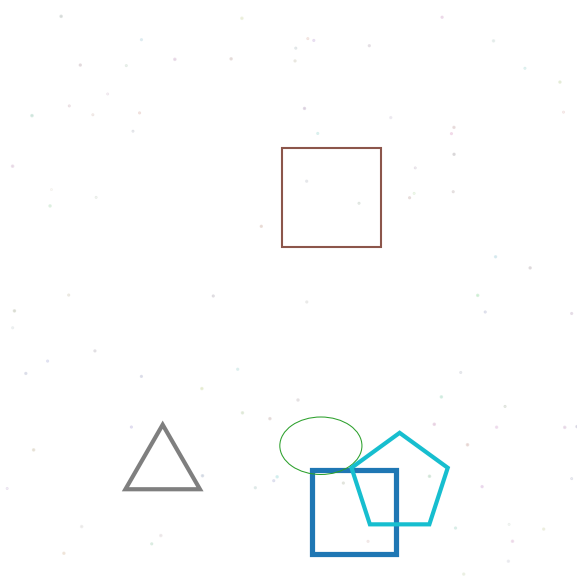[{"shape": "square", "thickness": 2.5, "radius": 0.36, "center": [0.613, 0.113]}, {"shape": "oval", "thickness": 0.5, "radius": 0.36, "center": [0.556, 0.227]}, {"shape": "square", "thickness": 1, "radius": 0.43, "center": [0.575, 0.657]}, {"shape": "triangle", "thickness": 2, "radius": 0.37, "center": [0.282, 0.189]}, {"shape": "pentagon", "thickness": 2, "radius": 0.44, "center": [0.692, 0.162]}]